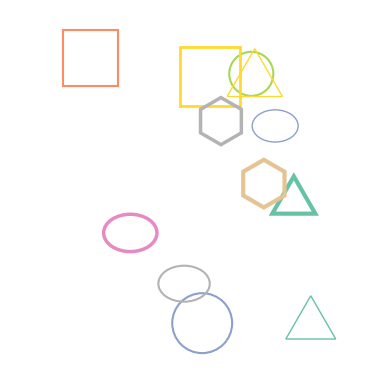[{"shape": "triangle", "thickness": 1, "radius": 0.37, "center": [0.807, 0.157]}, {"shape": "triangle", "thickness": 3, "radius": 0.32, "center": [0.763, 0.477]}, {"shape": "square", "thickness": 1.5, "radius": 0.36, "center": [0.236, 0.85]}, {"shape": "oval", "thickness": 1, "radius": 0.3, "center": [0.715, 0.673]}, {"shape": "circle", "thickness": 1.5, "radius": 0.39, "center": [0.525, 0.161]}, {"shape": "oval", "thickness": 2.5, "radius": 0.35, "center": [0.338, 0.395]}, {"shape": "circle", "thickness": 1.5, "radius": 0.29, "center": [0.653, 0.808]}, {"shape": "triangle", "thickness": 1, "radius": 0.41, "center": [0.662, 0.791]}, {"shape": "square", "thickness": 2, "radius": 0.39, "center": [0.546, 0.802]}, {"shape": "hexagon", "thickness": 3, "radius": 0.31, "center": [0.685, 0.523]}, {"shape": "hexagon", "thickness": 2.5, "radius": 0.31, "center": [0.574, 0.685]}, {"shape": "oval", "thickness": 1.5, "radius": 0.33, "center": [0.478, 0.263]}]